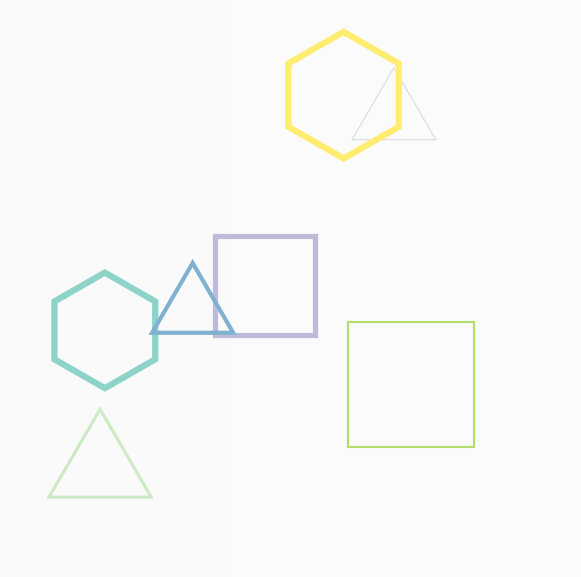[{"shape": "hexagon", "thickness": 3, "radius": 0.5, "center": [0.18, 0.427]}, {"shape": "square", "thickness": 2.5, "radius": 0.43, "center": [0.456, 0.505]}, {"shape": "triangle", "thickness": 2, "radius": 0.4, "center": [0.331, 0.463]}, {"shape": "square", "thickness": 1, "radius": 0.54, "center": [0.707, 0.333]}, {"shape": "triangle", "thickness": 0.5, "radius": 0.42, "center": [0.678, 0.799]}, {"shape": "triangle", "thickness": 1.5, "radius": 0.51, "center": [0.172, 0.189]}, {"shape": "hexagon", "thickness": 3, "radius": 0.55, "center": [0.591, 0.834]}]